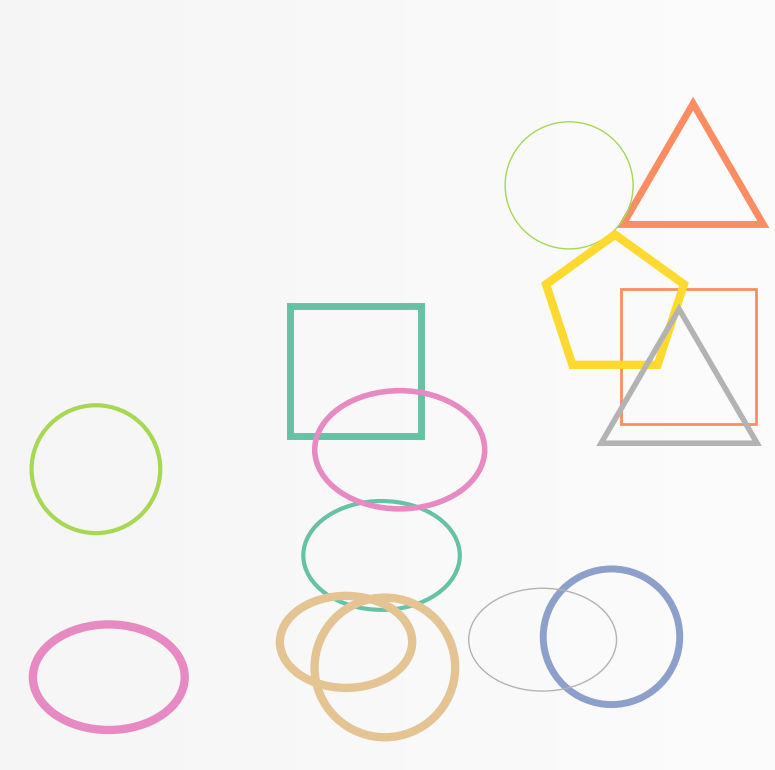[{"shape": "oval", "thickness": 1.5, "radius": 0.5, "center": [0.492, 0.279]}, {"shape": "square", "thickness": 2.5, "radius": 0.42, "center": [0.459, 0.518]}, {"shape": "triangle", "thickness": 2.5, "radius": 0.52, "center": [0.894, 0.761]}, {"shape": "square", "thickness": 1, "radius": 0.44, "center": [0.888, 0.537]}, {"shape": "circle", "thickness": 2.5, "radius": 0.44, "center": [0.789, 0.173]}, {"shape": "oval", "thickness": 3, "radius": 0.49, "center": [0.14, 0.121]}, {"shape": "oval", "thickness": 2, "radius": 0.55, "center": [0.516, 0.416]}, {"shape": "circle", "thickness": 1.5, "radius": 0.42, "center": [0.124, 0.391]}, {"shape": "circle", "thickness": 0.5, "radius": 0.41, "center": [0.734, 0.759]}, {"shape": "pentagon", "thickness": 3, "radius": 0.47, "center": [0.794, 0.602]}, {"shape": "oval", "thickness": 3, "radius": 0.43, "center": [0.446, 0.166]}, {"shape": "circle", "thickness": 3, "radius": 0.45, "center": [0.497, 0.133]}, {"shape": "triangle", "thickness": 2, "radius": 0.58, "center": [0.876, 0.482]}, {"shape": "oval", "thickness": 0.5, "radius": 0.48, "center": [0.7, 0.169]}]